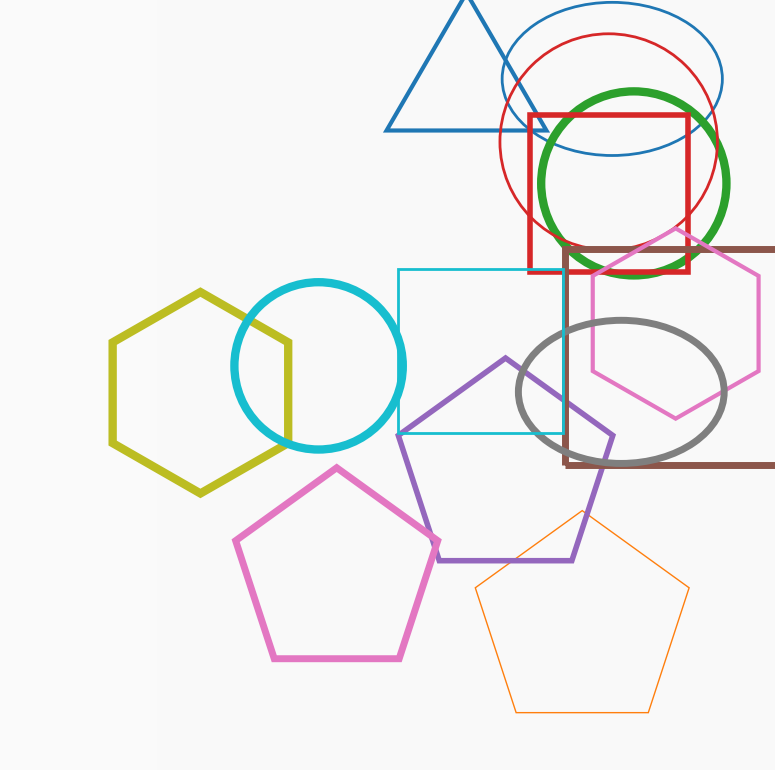[{"shape": "oval", "thickness": 1, "radius": 0.71, "center": [0.79, 0.897]}, {"shape": "triangle", "thickness": 1.5, "radius": 0.6, "center": [0.602, 0.89]}, {"shape": "pentagon", "thickness": 0.5, "radius": 0.73, "center": [0.751, 0.192]}, {"shape": "circle", "thickness": 3, "radius": 0.6, "center": [0.818, 0.762]}, {"shape": "square", "thickness": 2, "radius": 0.51, "center": [0.786, 0.748]}, {"shape": "circle", "thickness": 1, "radius": 0.7, "center": [0.785, 0.816]}, {"shape": "pentagon", "thickness": 2, "radius": 0.73, "center": [0.652, 0.39]}, {"shape": "square", "thickness": 2.5, "radius": 0.7, "center": [0.869, 0.537]}, {"shape": "hexagon", "thickness": 1.5, "radius": 0.62, "center": [0.872, 0.58]}, {"shape": "pentagon", "thickness": 2.5, "radius": 0.69, "center": [0.434, 0.255]}, {"shape": "oval", "thickness": 2.5, "radius": 0.66, "center": [0.802, 0.491]}, {"shape": "hexagon", "thickness": 3, "radius": 0.65, "center": [0.259, 0.49]}, {"shape": "circle", "thickness": 3, "radius": 0.54, "center": [0.411, 0.525]}, {"shape": "square", "thickness": 1, "radius": 0.53, "center": [0.62, 0.544]}]